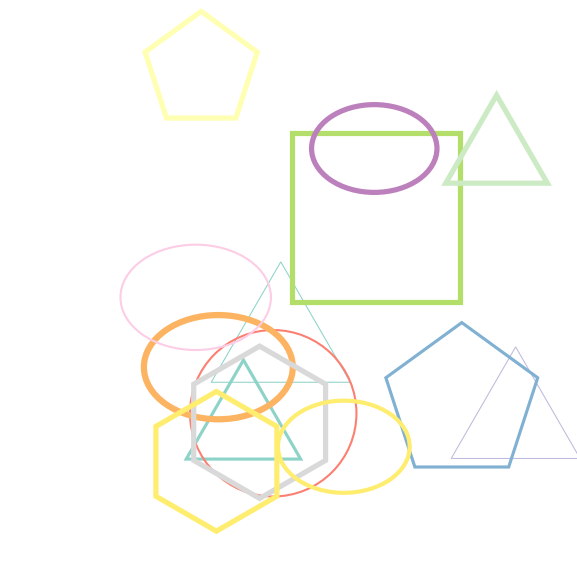[{"shape": "triangle", "thickness": 1.5, "radius": 0.57, "center": [0.422, 0.261]}, {"shape": "triangle", "thickness": 0.5, "radius": 0.7, "center": [0.486, 0.407]}, {"shape": "pentagon", "thickness": 2.5, "radius": 0.51, "center": [0.348, 0.877]}, {"shape": "triangle", "thickness": 0.5, "radius": 0.64, "center": [0.893, 0.27]}, {"shape": "circle", "thickness": 1, "radius": 0.72, "center": [0.473, 0.284]}, {"shape": "pentagon", "thickness": 1.5, "radius": 0.69, "center": [0.8, 0.302]}, {"shape": "oval", "thickness": 3, "radius": 0.64, "center": [0.378, 0.363]}, {"shape": "square", "thickness": 2.5, "radius": 0.73, "center": [0.651, 0.623]}, {"shape": "oval", "thickness": 1, "radius": 0.65, "center": [0.339, 0.484]}, {"shape": "hexagon", "thickness": 2.5, "radius": 0.66, "center": [0.45, 0.268]}, {"shape": "oval", "thickness": 2.5, "radius": 0.54, "center": [0.648, 0.742]}, {"shape": "triangle", "thickness": 2.5, "radius": 0.51, "center": [0.86, 0.733]}, {"shape": "oval", "thickness": 2, "radius": 0.57, "center": [0.595, 0.226]}, {"shape": "hexagon", "thickness": 2.5, "radius": 0.6, "center": [0.375, 0.2]}]